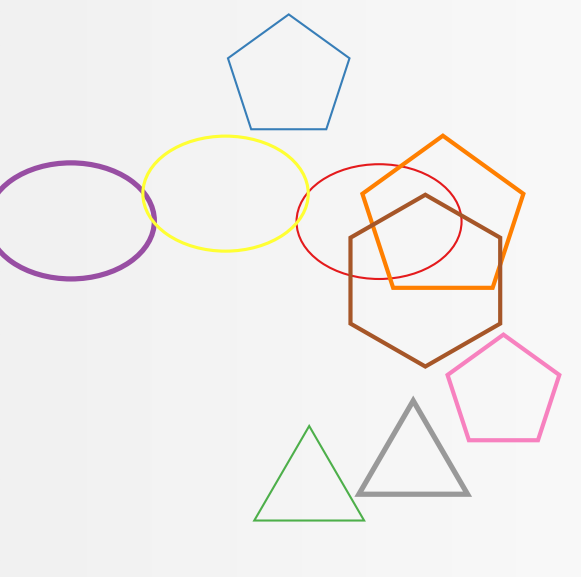[{"shape": "oval", "thickness": 1, "radius": 0.71, "center": [0.652, 0.615]}, {"shape": "pentagon", "thickness": 1, "radius": 0.55, "center": [0.497, 0.864]}, {"shape": "triangle", "thickness": 1, "radius": 0.55, "center": [0.532, 0.152]}, {"shape": "oval", "thickness": 2.5, "radius": 0.72, "center": [0.122, 0.617]}, {"shape": "pentagon", "thickness": 2, "radius": 0.73, "center": [0.762, 0.619]}, {"shape": "oval", "thickness": 1.5, "radius": 0.71, "center": [0.388, 0.664]}, {"shape": "hexagon", "thickness": 2, "radius": 0.74, "center": [0.732, 0.513]}, {"shape": "pentagon", "thickness": 2, "radius": 0.51, "center": [0.866, 0.319]}, {"shape": "triangle", "thickness": 2.5, "radius": 0.54, "center": [0.711, 0.197]}]